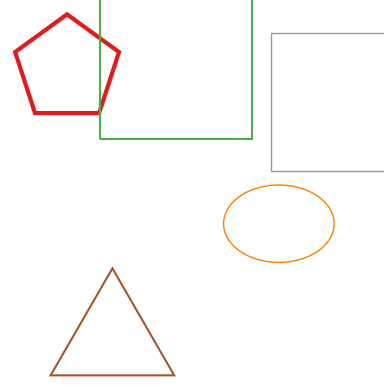[{"shape": "pentagon", "thickness": 3, "radius": 0.71, "center": [0.174, 0.821]}, {"shape": "square", "thickness": 1.5, "radius": 0.99, "center": [0.457, 0.836]}, {"shape": "oval", "thickness": 1, "radius": 0.72, "center": [0.724, 0.419]}, {"shape": "triangle", "thickness": 1.5, "radius": 0.93, "center": [0.292, 0.118]}, {"shape": "square", "thickness": 1, "radius": 0.89, "center": [0.882, 0.735]}]